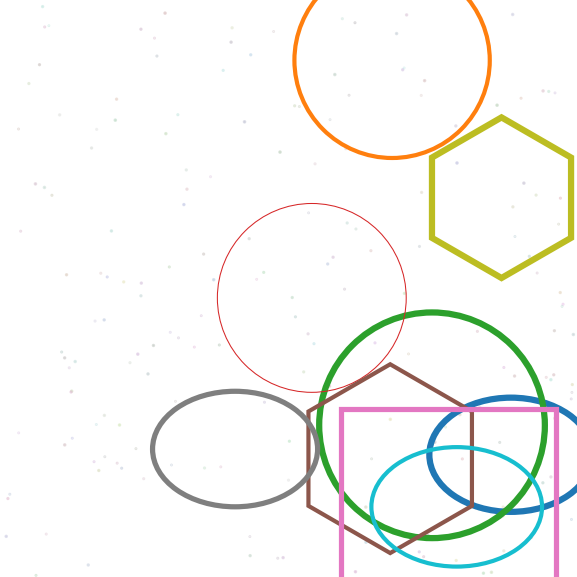[{"shape": "oval", "thickness": 3, "radius": 0.71, "center": [0.885, 0.212]}, {"shape": "circle", "thickness": 2, "radius": 0.85, "center": [0.679, 0.895]}, {"shape": "circle", "thickness": 3, "radius": 0.98, "center": [0.748, 0.263]}, {"shape": "circle", "thickness": 0.5, "radius": 0.82, "center": [0.54, 0.483]}, {"shape": "hexagon", "thickness": 2, "radius": 0.82, "center": [0.676, 0.205]}, {"shape": "square", "thickness": 2.5, "radius": 0.93, "center": [0.777, 0.104]}, {"shape": "oval", "thickness": 2.5, "radius": 0.71, "center": [0.407, 0.222]}, {"shape": "hexagon", "thickness": 3, "radius": 0.7, "center": [0.868, 0.657]}, {"shape": "oval", "thickness": 2, "radius": 0.74, "center": [0.791, 0.121]}]